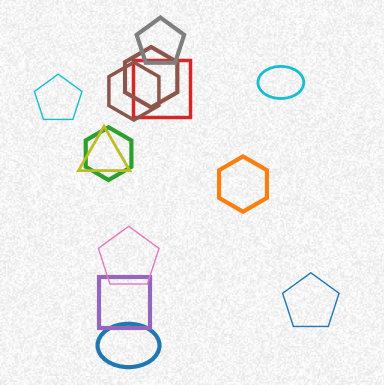[{"shape": "pentagon", "thickness": 1, "radius": 0.39, "center": [0.807, 0.214]}, {"shape": "oval", "thickness": 3, "radius": 0.4, "center": [0.334, 0.103]}, {"shape": "hexagon", "thickness": 3, "radius": 0.36, "center": [0.631, 0.522]}, {"shape": "hexagon", "thickness": 3, "radius": 0.34, "center": [0.282, 0.601]}, {"shape": "square", "thickness": 2.5, "radius": 0.37, "center": [0.419, 0.769]}, {"shape": "square", "thickness": 3, "radius": 0.33, "center": [0.322, 0.214]}, {"shape": "hexagon", "thickness": 2.5, "radius": 0.38, "center": [0.348, 0.763]}, {"shape": "hexagon", "thickness": 3, "radius": 0.39, "center": [0.393, 0.8]}, {"shape": "pentagon", "thickness": 1, "radius": 0.41, "center": [0.334, 0.329]}, {"shape": "pentagon", "thickness": 3, "radius": 0.32, "center": [0.417, 0.89]}, {"shape": "triangle", "thickness": 2, "radius": 0.38, "center": [0.27, 0.595]}, {"shape": "pentagon", "thickness": 1, "radius": 0.32, "center": [0.151, 0.742]}, {"shape": "oval", "thickness": 2, "radius": 0.3, "center": [0.729, 0.786]}]